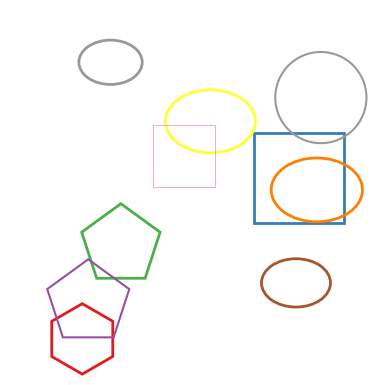[{"shape": "hexagon", "thickness": 2, "radius": 0.46, "center": [0.214, 0.12]}, {"shape": "square", "thickness": 2, "radius": 0.58, "center": [0.776, 0.537]}, {"shape": "pentagon", "thickness": 2, "radius": 0.54, "center": [0.314, 0.364]}, {"shape": "pentagon", "thickness": 1.5, "radius": 0.56, "center": [0.229, 0.214]}, {"shape": "oval", "thickness": 2, "radius": 0.59, "center": [0.823, 0.507]}, {"shape": "oval", "thickness": 2, "radius": 0.58, "center": [0.547, 0.685]}, {"shape": "oval", "thickness": 2, "radius": 0.45, "center": [0.769, 0.265]}, {"shape": "square", "thickness": 0.5, "radius": 0.4, "center": [0.478, 0.594]}, {"shape": "oval", "thickness": 2, "radius": 0.41, "center": [0.287, 0.838]}, {"shape": "circle", "thickness": 1.5, "radius": 0.59, "center": [0.833, 0.747]}]